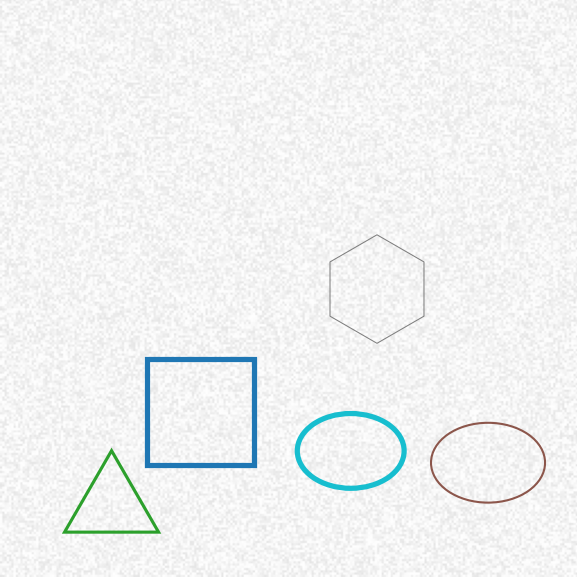[{"shape": "square", "thickness": 2.5, "radius": 0.46, "center": [0.347, 0.286]}, {"shape": "triangle", "thickness": 1.5, "radius": 0.47, "center": [0.193, 0.125]}, {"shape": "oval", "thickness": 1, "radius": 0.49, "center": [0.845, 0.198]}, {"shape": "hexagon", "thickness": 0.5, "radius": 0.47, "center": [0.653, 0.499]}, {"shape": "oval", "thickness": 2.5, "radius": 0.46, "center": [0.607, 0.218]}]